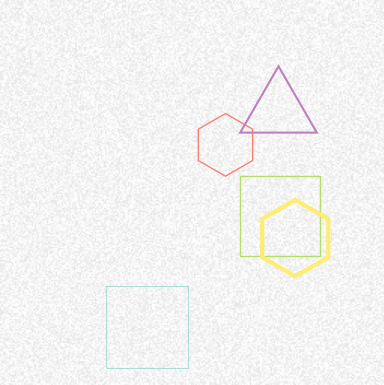[{"shape": "square", "thickness": 0.5, "radius": 0.53, "center": [0.383, 0.152]}, {"shape": "hexagon", "thickness": 1, "radius": 0.41, "center": [0.586, 0.624]}, {"shape": "square", "thickness": 1, "radius": 0.52, "center": [0.728, 0.44]}, {"shape": "triangle", "thickness": 1.5, "radius": 0.57, "center": [0.723, 0.713]}, {"shape": "hexagon", "thickness": 3, "radius": 0.5, "center": [0.767, 0.382]}]